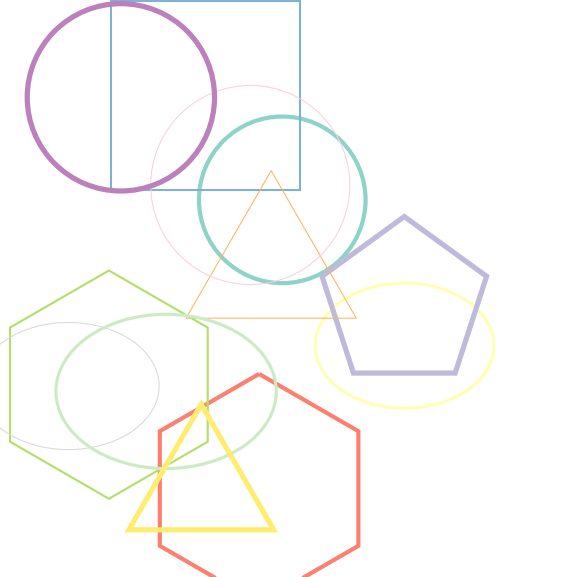[{"shape": "circle", "thickness": 2, "radius": 0.72, "center": [0.489, 0.653]}, {"shape": "oval", "thickness": 1.5, "radius": 0.77, "center": [0.701, 0.401]}, {"shape": "pentagon", "thickness": 2.5, "radius": 0.75, "center": [0.7, 0.474]}, {"shape": "hexagon", "thickness": 2, "radius": 0.99, "center": [0.449, 0.153]}, {"shape": "square", "thickness": 1, "radius": 0.82, "center": [0.356, 0.833]}, {"shape": "triangle", "thickness": 0.5, "radius": 0.85, "center": [0.47, 0.533]}, {"shape": "hexagon", "thickness": 1, "radius": 0.99, "center": [0.189, 0.333]}, {"shape": "circle", "thickness": 0.5, "radius": 0.86, "center": [0.433, 0.679]}, {"shape": "oval", "thickness": 0.5, "radius": 0.79, "center": [0.118, 0.331]}, {"shape": "circle", "thickness": 2.5, "radius": 0.81, "center": [0.209, 0.831]}, {"shape": "oval", "thickness": 1.5, "radius": 0.95, "center": [0.288, 0.321]}, {"shape": "triangle", "thickness": 2.5, "radius": 0.72, "center": [0.348, 0.154]}]